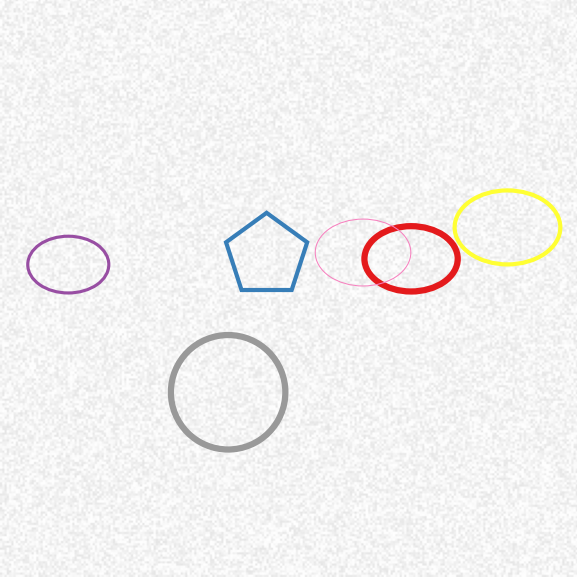[{"shape": "oval", "thickness": 3, "radius": 0.4, "center": [0.712, 0.551]}, {"shape": "pentagon", "thickness": 2, "radius": 0.37, "center": [0.462, 0.557]}, {"shape": "oval", "thickness": 1.5, "radius": 0.35, "center": [0.118, 0.541]}, {"shape": "oval", "thickness": 2, "radius": 0.46, "center": [0.879, 0.605]}, {"shape": "oval", "thickness": 0.5, "radius": 0.41, "center": [0.629, 0.562]}, {"shape": "circle", "thickness": 3, "radius": 0.5, "center": [0.395, 0.32]}]